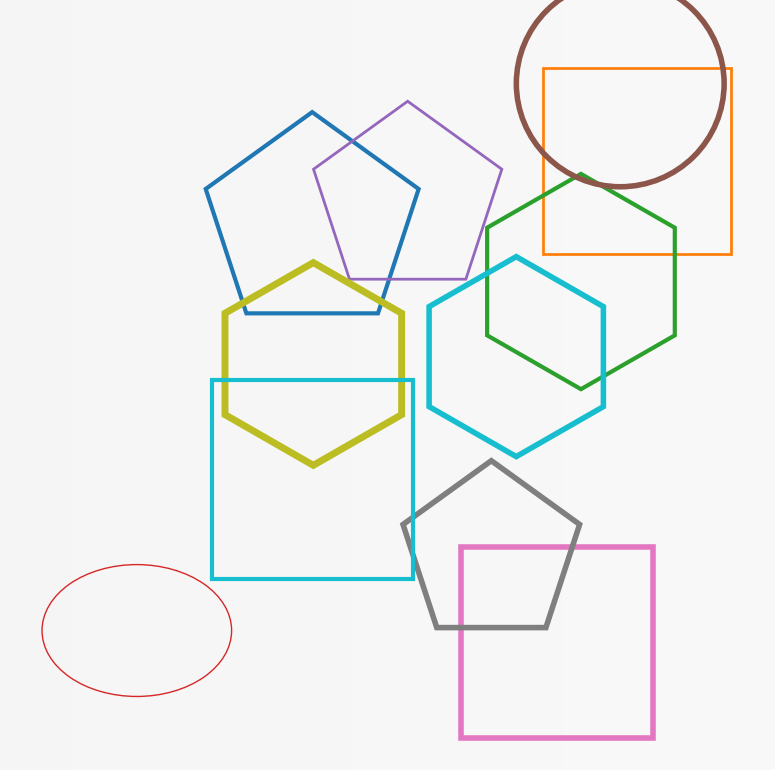[{"shape": "pentagon", "thickness": 1.5, "radius": 0.72, "center": [0.403, 0.71]}, {"shape": "square", "thickness": 1, "radius": 0.61, "center": [0.822, 0.791]}, {"shape": "hexagon", "thickness": 1.5, "radius": 0.7, "center": [0.75, 0.634]}, {"shape": "oval", "thickness": 0.5, "radius": 0.61, "center": [0.177, 0.181]}, {"shape": "pentagon", "thickness": 1, "radius": 0.64, "center": [0.526, 0.741]}, {"shape": "circle", "thickness": 2, "radius": 0.67, "center": [0.8, 0.892]}, {"shape": "square", "thickness": 2, "radius": 0.62, "center": [0.719, 0.166]}, {"shape": "pentagon", "thickness": 2, "radius": 0.6, "center": [0.634, 0.282]}, {"shape": "hexagon", "thickness": 2.5, "radius": 0.66, "center": [0.404, 0.527]}, {"shape": "hexagon", "thickness": 2, "radius": 0.65, "center": [0.666, 0.537]}, {"shape": "square", "thickness": 1.5, "radius": 0.65, "center": [0.403, 0.378]}]